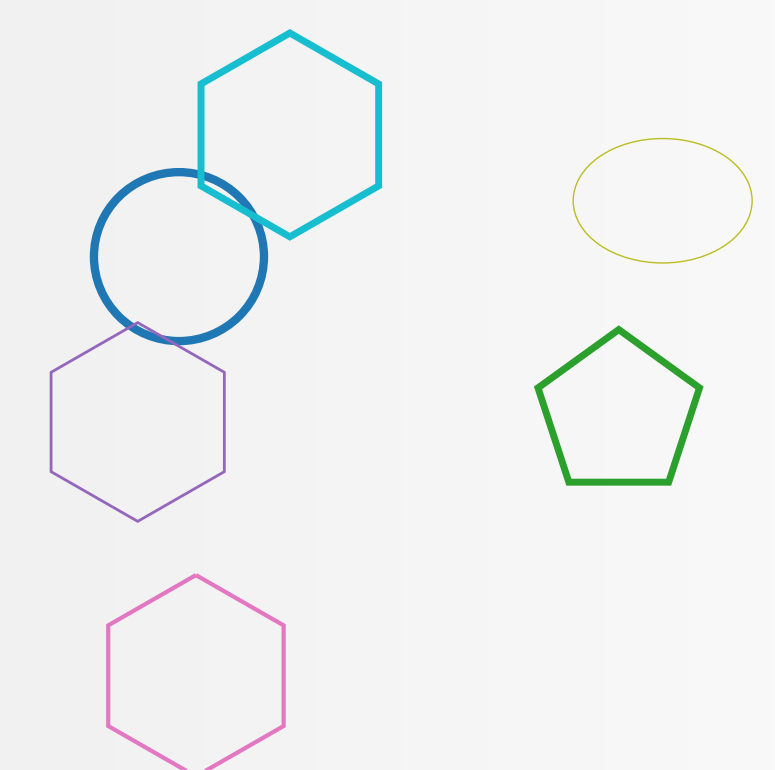[{"shape": "circle", "thickness": 3, "radius": 0.55, "center": [0.231, 0.667]}, {"shape": "pentagon", "thickness": 2.5, "radius": 0.55, "center": [0.798, 0.462]}, {"shape": "hexagon", "thickness": 1, "radius": 0.65, "center": [0.178, 0.452]}, {"shape": "hexagon", "thickness": 1.5, "radius": 0.65, "center": [0.253, 0.122]}, {"shape": "oval", "thickness": 0.5, "radius": 0.58, "center": [0.855, 0.739]}, {"shape": "hexagon", "thickness": 2.5, "radius": 0.66, "center": [0.374, 0.825]}]